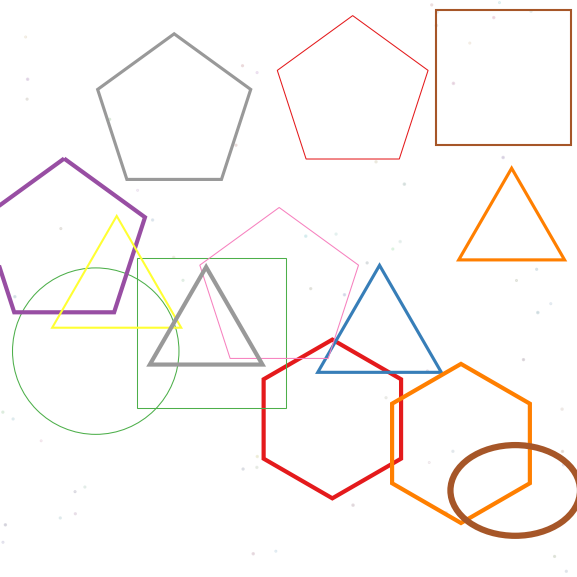[{"shape": "hexagon", "thickness": 2, "radius": 0.69, "center": [0.576, 0.274]}, {"shape": "pentagon", "thickness": 0.5, "radius": 0.69, "center": [0.611, 0.835]}, {"shape": "triangle", "thickness": 1.5, "radius": 0.62, "center": [0.657, 0.416]}, {"shape": "circle", "thickness": 0.5, "radius": 0.72, "center": [0.166, 0.391]}, {"shape": "square", "thickness": 0.5, "radius": 0.65, "center": [0.366, 0.422]}, {"shape": "pentagon", "thickness": 2, "radius": 0.74, "center": [0.111, 0.577]}, {"shape": "triangle", "thickness": 1.5, "radius": 0.53, "center": [0.886, 0.602]}, {"shape": "hexagon", "thickness": 2, "radius": 0.69, "center": [0.798, 0.231]}, {"shape": "triangle", "thickness": 1, "radius": 0.65, "center": [0.202, 0.496]}, {"shape": "square", "thickness": 1, "radius": 0.59, "center": [0.873, 0.865]}, {"shape": "oval", "thickness": 3, "radius": 0.56, "center": [0.892, 0.15]}, {"shape": "pentagon", "thickness": 0.5, "radius": 0.72, "center": [0.483, 0.495]}, {"shape": "triangle", "thickness": 2, "radius": 0.56, "center": [0.357, 0.424]}, {"shape": "pentagon", "thickness": 1.5, "radius": 0.7, "center": [0.302, 0.801]}]